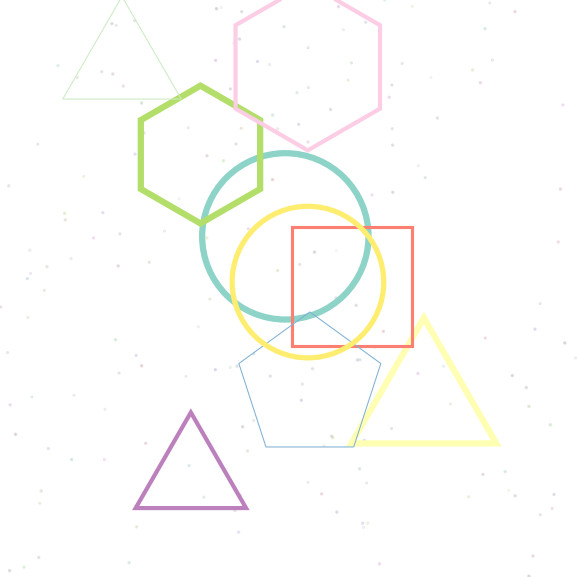[{"shape": "circle", "thickness": 3, "radius": 0.72, "center": [0.494, 0.59]}, {"shape": "triangle", "thickness": 3, "radius": 0.72, "center": [0.734, 0.304]}, {"shape": "square", "thickness": 1.5, "radius": 0.52, "center": [0.61, 0.503]}, {"shape": "pentagon", "thickness": 0.5, "radius": 0.65, "center": [0.537, 0.33]}, {"shape": "hexagon", "thickness": 3, "radius": 0.6, "center": [0.347, 0.732]}, {"shape": "hexagon", "thickness": 2, "radius": 0.72, "center": [0.533, 0.883]}, {"shape": "triangle", "thickness": 2, "radius": 0.55, "center": [0.331, 0.175]}, {"shape": "triangle", "thickness": 0.5, "radius": 0.59, "center": [0.211, 0.887]}, {"shape": "circle", "thickness": 2.5, "radius": 0.66, "center": [0.533, 0.511]}]